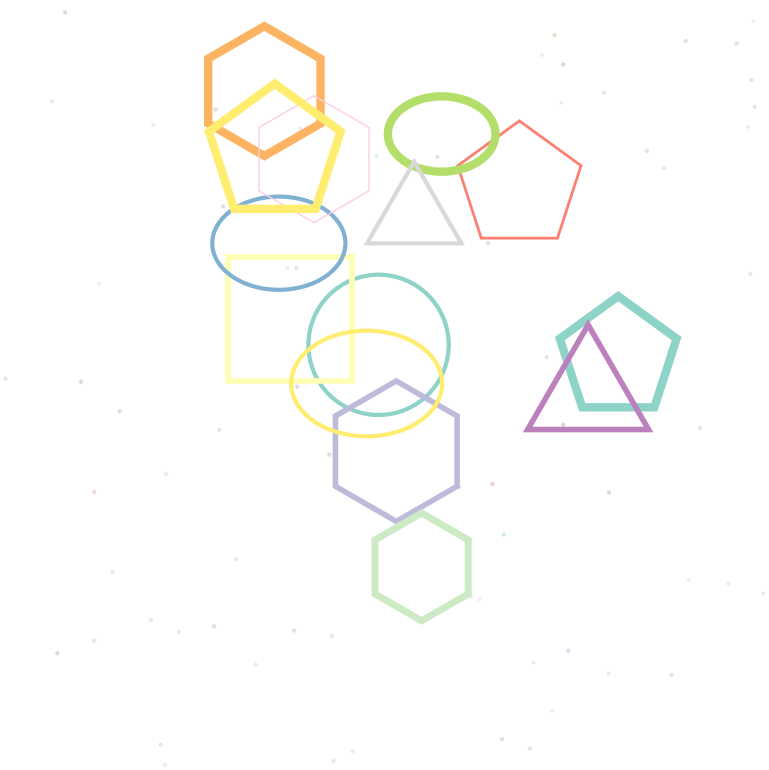[{"shape": "pentagon", "thickness": 3, "radius": 0.4, "center": [0.803, 0.536]}, {"shape": "circle", "thickness": 1.5, "radius": 0.46, "center": [0.492, 0.552]}, {"shape": "square", "thickness": 2, "radius": 0.4, "center": [0.376, 0.586]}, {"shape": "hexagon", "thickness": 2, "radius": 0.46, "center": [0.515, 0.414]}, {"shape": "pentagon", "thickness": 1, "radius": 0.42, "center": [0.675, 0.759]}, {"shape": "oval", "thickness": 1.5, "radius": 0.43, "center": [0.362, 0.684]}, {"shape": "hexagon", "thickness": 3, "radius": 0.42, "center": [0.343, 0.882]}, {"shape": "oval", "thickness": 3, "radius": 0.35, "center": [0.574, 0.826]}, {"shape": "hexagon", "thickness": 0.5, "radius": 0.41, "center": [0.408, 0.793]}, {"shape": "triangle", "thickness": 1.5, "radius": 0.35, "center": [0.538, 0.719]}, {"shape": "triangle", "thickness": 2, "radius": 0.45, "center": [0.764, 0.487]}, {"shape": "hexagon", "thickness": 2.5, "radius": 0.35, "center": [0.548, 0.264]}, {"shape": "pentagon", "thickness": 3, "radius": 0.45, "center": [0.357, 0.801]}, {"shape": "oval", "thickness": 1.5, "radius": 0.49, "center": [0.476, 0.502]}]